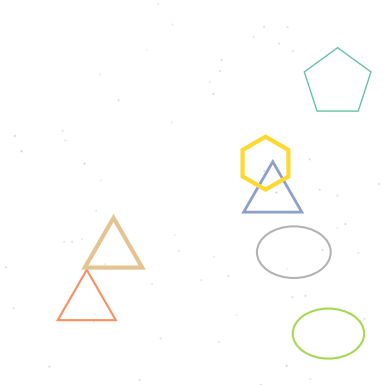[{"shape": "pentagon", "thickness": 1, "radius": 0.46, "center": [0.877, 0.785]}, {"shape": "triangle", "thickness": 1.5, "radius": 0.44, "center": [0.225, 0.212]}, {"shape": "triangle", "thickness": 2, "radius": 0.44, "center": [0.708, 0.493]}, {"shape": "oval", "thickness": 1.5, "radius": 0.46, "center": [0.853, 0.134]}, {"shape": "hexagon", "thickness": 3, "radius": 0.34, "center": [0.69, 0.576]}, {"shape": "triangle", "thickness": 3, "radius": 0.43, "center": [0.295, 0.348]}, {"shape": "oval", "thickness": 1.5, "radius": 0.48, "center": [0.763, 0.345]}]